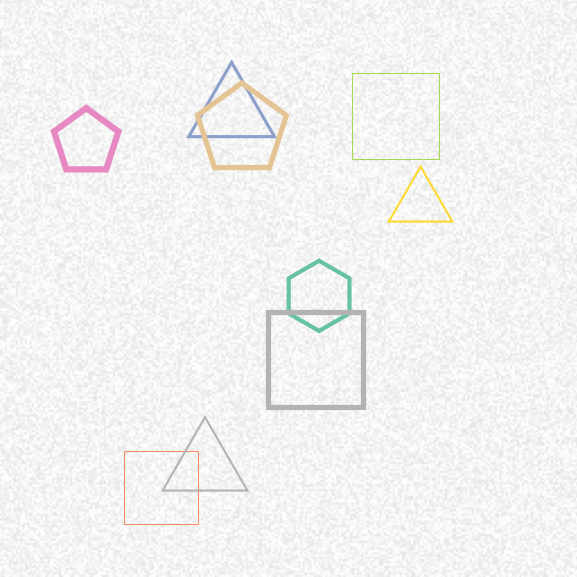[{"shape": "hexagon", "thickness": 2, "radius": 0.3, "center": [0.553, 0.487]}, {"shape": "square", "thickness": 0.5, "radius": 0.32, "center": [0.279, 0.155]}, {"shape": "triangle", "thickness": 1.5, "radius": 0.43, "center": [0.401, 0.805]}, {"shape": "pentagon", "thickness": 3, "radius": 0.29, "center": [0.149, 0.753]}, {"shape": "square", "thickness": 0.5, "radius": 0.38, "center": [0.685, 0.798]}, {"shape": "triangle", "thickness": 1, "radius": 0.32, "center": [0.728, 0.647]}, {"shape": "pentagon", "thickness": 2.5, "radius": 0.41, "center": [0.419, 0.774]}, {"shape": "triangle", "thickness": 1, "radius": 0.42, "center": [0.355, 0.192]}, {"shape": "square", "thickness": 2.5, "radius": 0.41, "center": [0.547, 0.376]}]